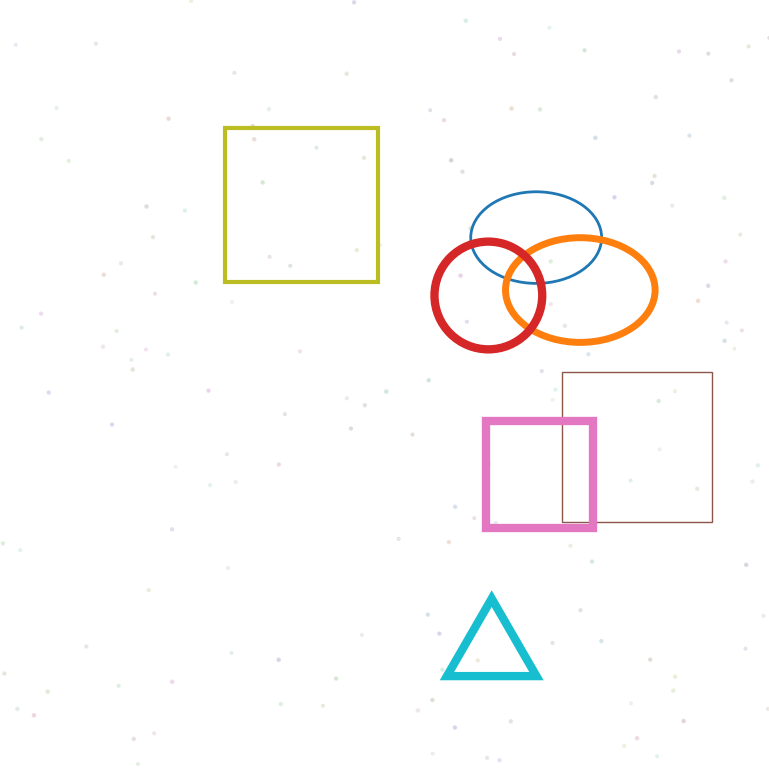[{"shape": "oval", "thickness": 1, "radius": 0.42, "center": [0.696, 0.691]}, {"shape": "oval", "thickness": 2.5, "radius": 0.49, "center": [0.754, 0.623]}, {"shape": "circle", "thickness": 3, "radius": 0.35, "center": [0.634, 0.616]}, {"shape": "square", "thickness": 0.5, "radius": 0.49, "center": [0.827, 0.419]}, {"shape": "square", "thickness": 3, "radius": 0.35, "center": [0.7, 0.384]}, {"shape": "square", "thickness": 1.5, "radius": 0.5, "center": [0.392, 0.734]}, {"shape": "triangle", "thickness": 3, "radius": 0.34, "center": [0.639, 0.155]}]